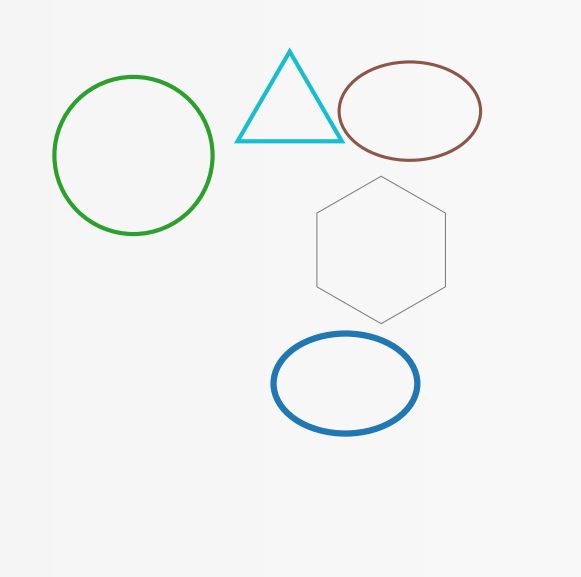[{"shape": "oval", "thickness": 3, "radius": 0.62, "center": [0.594, 0.335]}, {"shape": "circle", "thickness": 2, "radius": 0.68, "center": [0.23, 0.73]}, {"shape": "oval", "thickness": 1.5, "radius": 0.61, "center": [0.705, 0.807]}, {"shape": "hexagon", "thickness": 0.5, "radius": 0.64, "center": [0.656, 0.566]}, {"shape": "triangle", "thickness": 2, "radius": 0.52, "center": [0.498, 0.806]}]